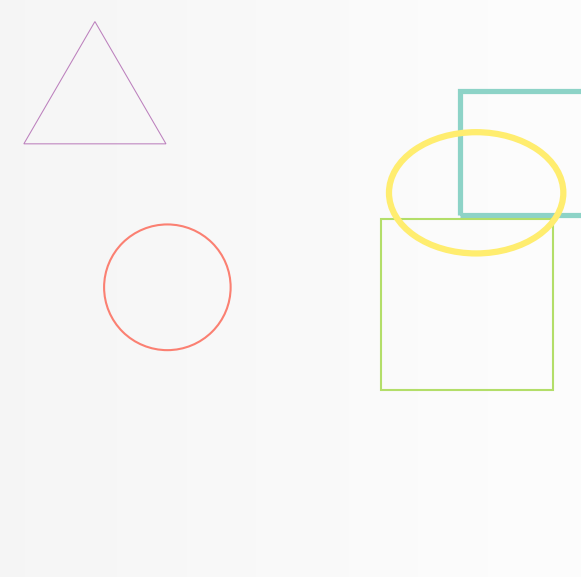[{"shape": "square", "thickness": 2.5, "radius": 0.54, "center": [0.9, 0.734]}, {"shape": "circle", "thickness": 1, "radius": 0.54, "center": [0.288, 0.502]}, {"shape": "square", "thickness": 1, "radius": 0.74, "center": [0.803, 0.473]}, {"shape": "triangle", "thickness": 0.5, "radius": 0.71, "center": [0.163, 0.821]}, {"shape": "oval", "thickness": 3, "radius": 0.75, "center": [0.819, 0.665]}]